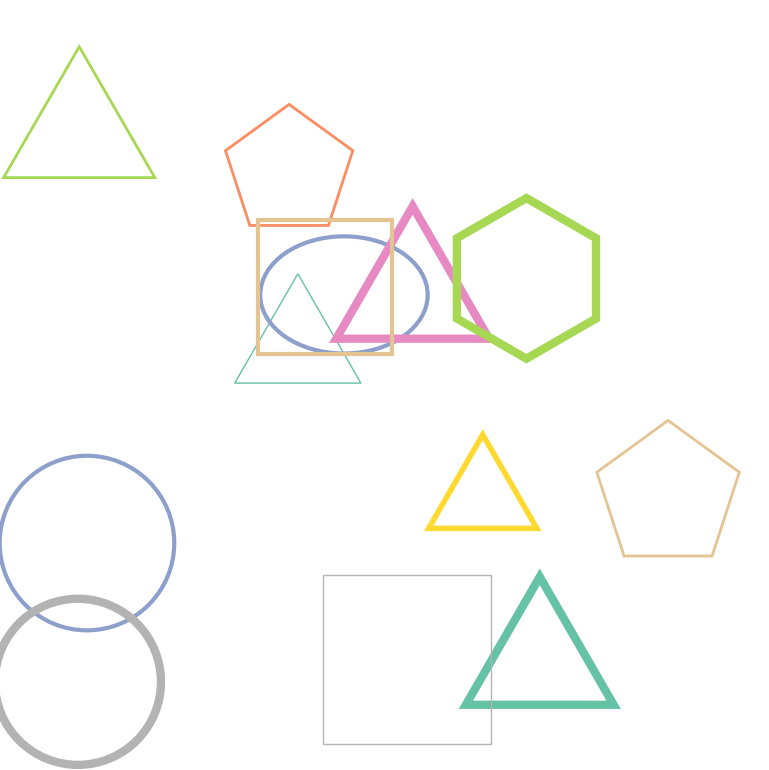[{"shape": "triangle", "thickness": 0.5, "radius": 0.47, "center": [0.387, 0.55]}, {"shape": "triangle", "thickness": 3, "radius": 0.55, "center": [0.701, 0.14]}, {"shape": "pentagon", "thickness": 1, "radius": 0.43, "center": [0.376, 0.778]}, {"shape": "oval", "thickness": 1.5, "radius": 0.54, "center": [0.447, 0.617]}, {"shape": "circle", "thickness": 1.5, "radius": 0.57, "center": [0.113, 0.295]}, {"shape": "triangle", "thickness": 3, "radius": 0.57, "center": [0.536, 0.617]}, {"shape": "triangle", "thickness": 1, "radius": 0.57, "center": [0.103, 0.826]}, {"shape": "hexagon", "thickness": 3, "radius": 0.52, "center": [0.684, 0.638]}, {"shape": "triangle", "thickness": 2, "radius": 0.41, "center": [0.627, 0.354]}, {"shape": "square", "thickness": 1.5, "radius": 0.43, "center": [0.423, 0.627]}, {"shape": "pentagon", "thickness": 1, "radius": 0.49, "center": [0.868, 0.357]}, {"shape": "circle", "thickness": 3, "radius": 0.54, "center": [0.101, 0.115]}, {"shape": "square", "thickness": 0.5, "radius": 0.55, "center": [0.529, 0.143]}]